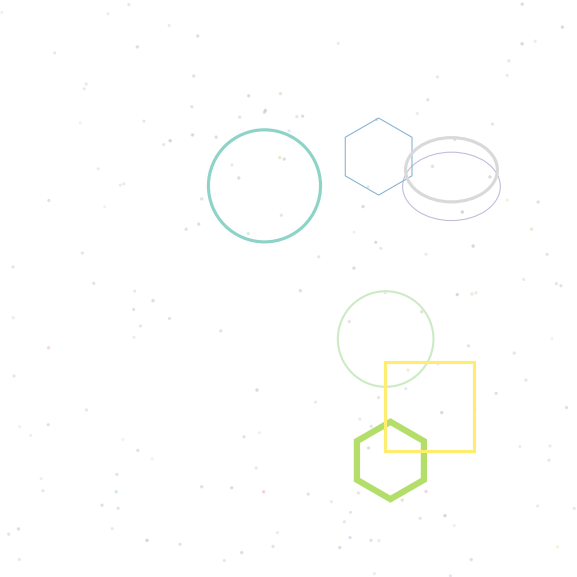[{"shape": "circle", "thickness": 1.5, "radius": 0.49, "center": [0.458, 0.677]}, {"shape": "oval", "thickness": 0.5, "radius": 0.42, "center": [0.782, 0.676]}, {"shape": "hexagon", "thickness": 0.5, "radius": 0.33, "center": [0.656, 0.728]}, {"shape": "hexagon", "thickness": 3, "radius": 0.33, "center": [0.676, 0.202]}, {"shape": "oval", "thickness": 1.5, "radius": 0.4, "center": [0.782, 0.705]}, {"shape": "circle", "thickness": 1, "radius": 0.41, "center": [0.668, 0.412]}, {"shape": "square", "thickness": 1.5, "radius": 0.39, "center": [0.743, 0.295]}]